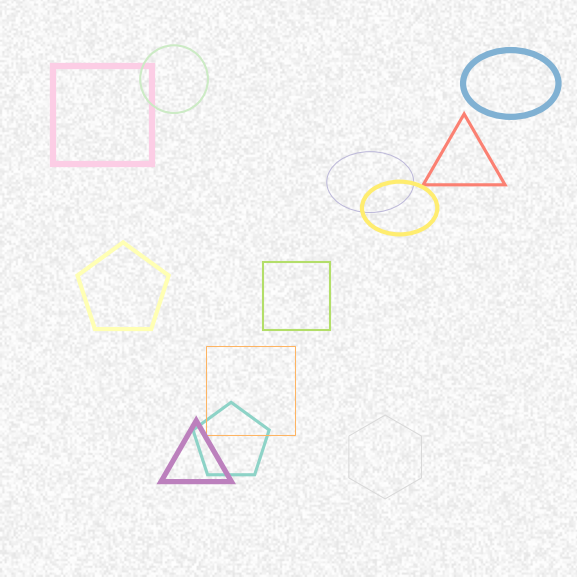[{"shape": "pentagon", "thickness": 1.5, "radius": 0.35, "center": [0.4, 0.233]}, {"shape": "pentagon", "thickness": 2, "radius": 0.41, "center": [0.213, 0.496]}, {"shape": "oval", "thickness": 0.5, "radius": 0.38, "center": [0.641, 0.684]}, {"shape": "triangle", "thickness": 1.5, "radius": 0.41, "center": [0.804, 0.72]}, {"shape": "oval", "thickness": 3, "radius": 0.41, "center": [0.884, 0.855]}, {"shape": "square", "thickness": 0.5, "radius": 0.39, "center": [0.434, 0.323]}, {"shape": "square", "thickness": 1, "radius": 0.29, "center": [0.513, 0.487]}, {"shape": "square", "thickness": 3, "radius": 0.43, "center": [0.177, 0.8]}, {"shape": "hexagon", "thickness": 0.5, "radius": 0.36, "center": [0.667, 0.208]}, {"shape": "triangle", "thickness": 2.5, "radius": 0.35, "center": [0.34, 0.2]}, {"shape": "circle", "thickness": 1, "radius": 0.29, "center": [0.301, 0.862]}, {"shape": "oval", "thickness": 2, "radius": 0.33, "center": [0.692, 0.639]}]